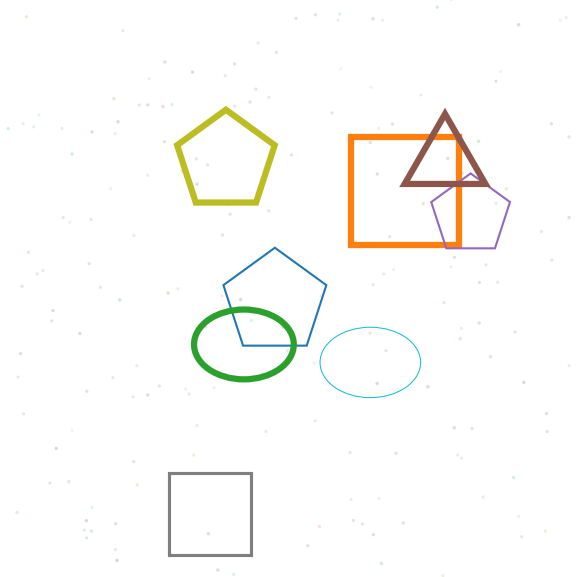[{"shape": "pentagon", "thickness": 1, "radius": 0.47, "center": [0.476, 0.476]}, {"shape": "square", "thickness": 3, "radius": 0.47, "center": [0.701, 0.668]}, {"shape": "oval", "thickness": 3, "radius": 0.43, "center": [0.422, 0.403]}, {"shape": "pentagon", "thickness": 1, "radius": 0.36, "center": [0.815, 0.627]}, {"shape": "triangle", "thickness": 3, "radius": 0.4, "center": [0.771, 0.721]}, {"shape": "square", "thickness": 1.5, "radius": 0.36, "center": [0.364, 0.109]}, {"shape": "pentagon", "thickness": 3, "radius": 0.44, "center": [0.391, 0.72]}, {"shape": "oval", "thickness": 0.5, "radius": 0.44, "center": [0.641, 0.372]}]